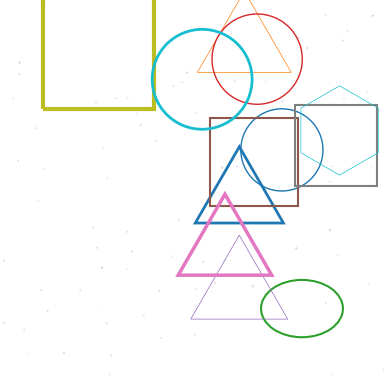[{"shape": "circle", "thickness": 1, "radius": 0.53, "center": [0.732, 0.611]}, {"shape": "triangle", "thickness": 2, "radius": 0.66, "center": [0.622, 0.487]}, {"shape": "triangle", "thickness": 0.5, "radius": 0.7, "center": [0.635, 0.882]}, {"shape": "oval", "thickness": 1.5, "radius": 0.53, "center": [0.784, 0.199]}, {"shape": "circle", "thickness": 1, "radius": 0.59, "center": [0.668, 0.846]}, {"shape": "triangle", "thickness": 0.5, "radius": 0.73, "center": [0.621, 0.244]}, {"shape": "square", "thickness": 1.5, "radius": 0.57, "center": [0.66, 0.579]}, {"shape": "triangle", "thickness": 2.5, "radius": 0.7, "center": [0.584, 0.355]}, {"shape": "square", "thickness": 1.5, "radius": 0.53, "center": [0.873, 0.623]}, {"shape": "square", "thickness": 3, "radius": 0.72, "center": [0.257, 0.861]}, {"shape": "circle", "thickness": 2, "radius": 0.65, "center": [0.525, 0.794]}, {"shape": "hexagon", "thickness": 0.5, "radius": 0.58, "center": [0.882, 0.661]}]